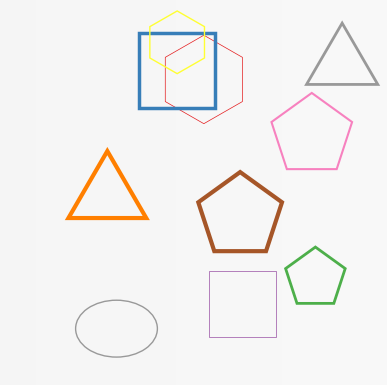[{"shape": "hexagon", "thickness": 0.5, "radius": 0.57, "center": [0.526, 0.794]}, {"shape": "square", "thickness": 2.5, "radius": 0.49, "center": [0.457, 0.816]}, {"shape": "pentagon", "thickness": 2, "radius": 0.4, "center": [0.814, 0.277]}, {"shape": "square", "thickness": 0.5, "radius": 0.43, "center": [0.627, 0.211]}, {"shape": "triangle", "thickness": 3, "radius": 0.58, "center": [0.277, 0.492]}, {"shape": "hexagon", "thickness": 1, "radius": 0.41, "center": [0.457, 0.89]}, {"shape": "pentagon", "thickness": 3, "radius": 0.57, "center": [0.62, 0.439]}, {"shape": "pentagon", "thickness": 1.5, "radius": 0.55, "center": [0.805, 0.649]}, {"shape": "oval", "thickness": 1, "radius": 0.53, "center": [0.301, 0.146]}, {"shape": "triangle", "thickness": 2, "radius": 0.53, "center": [0.883, 0.834]}]